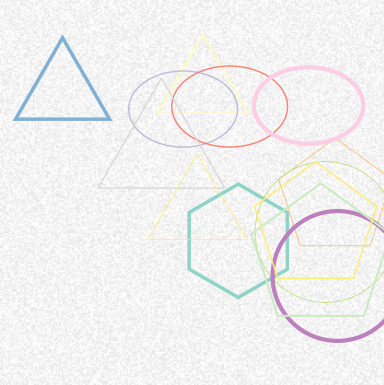[{"shape": "hexagon", "thickness": 2.5, "radius": 0.74, "center": [0.619, 0.375]}, {"shape": "triangle", "thickness": 1, "radius": 0.68, "center": [0.527, 0.774]}, {"shape": "oval", "thickness": 1, "radius": 0.71, "center": [0.476, 0.717]}, {"shape": "oval", "thickness": 1, "radius": 0.75, "center": [0.596, 0.723]}, {"shape": "triangle", "thickness": 2.5, "radius": 0.7, "center": [0.162, 0.761]}, {"shape": "pentagon", "thickness": 0.5, "radius": 0.77, "center": [0.871, 0.487]}, {"shape": "circle", "thickness": 0.5, "radius": 0.92, "center": [0.846, 0.397]}, {"shape": "oval", "thickness": 3, "radius": 0.71, "center": [0.801, 0.726]}, {"shape": "triangle", "thickness": 1, "radius": 0.95, "center": [0.419, 0.607]}, {"shape": "circle", "thickness": 3, "radius": 0.84, "center": [0.877, 0.283]}, {"shape": "pentagon", "thickness": 1.5, "radius": 0.95, "center": [0.833, 0.333]}, {"shape": "triangle", "thickness": 0.5, "radius": 0.74, "center": [0.513, 0.452]}, {"shape": "pentagon", "thickness": 1, "radius": 0.84, "center": [0.82, 0.412]}]